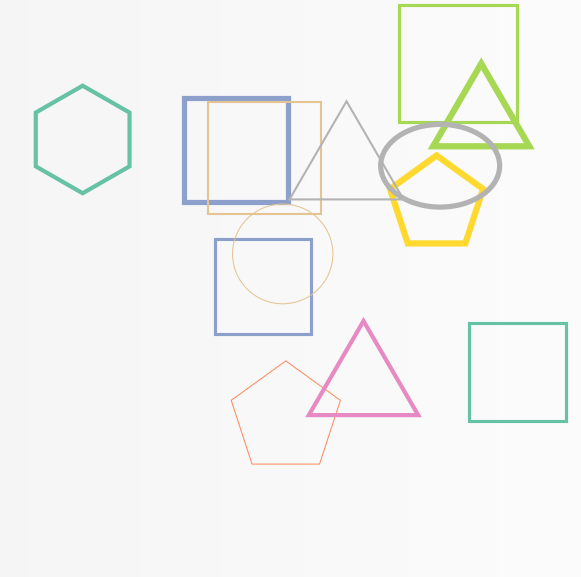[{"shape": "square", "thickness": 1.5, "radius": 0.42, "center": [0.89, 0.355]}, {"shape": "hexagon", "thickness": 2, "radius": 0.47, "center": [0.142, 0.758]}, {"shape": "pentagon", "thickness": 0.5, "radius": 0.49, "center": [0.492, 0.275]}, {"shape": "square", "thickness": 2.5, "radius": 0.45, "center": [0.406, 0.739]}, {"shape": "square", "thickness": 1.5, "radius": 0.41, "center": [0.452, 0.503]}, {"shape": "triangle", "thickness": 2, "radius": 0.54, "center": [0.625, 0.335]}, {"shape": "triangle", "thickness": 3, "radius": 0.48, "center": [0.828, 0.794]}, {"shape": "square", "thickness": 1.5, "radius": 0.51, "center": [0.788, 0.889]}, {"shape": "pentagon", "thickness": 3, "radius": 0.42, "center": [0.751, 0.646]}, {"shape": "square", "thickness": 1, "radius": 0.49, "center": [0.455, 0.726]}, {"shape": "circle", "thickness": 0.5, "radius": 0.43, "center": [0.486, 0.559]}, {"shape": "triangle", "thickness": 1, "radius": 0.57, "center": [0.596, 0.71]}, {"shape": "oval", "thickness": 2.5, "radius": 0.51, "center": [0.757, 0.712]}]